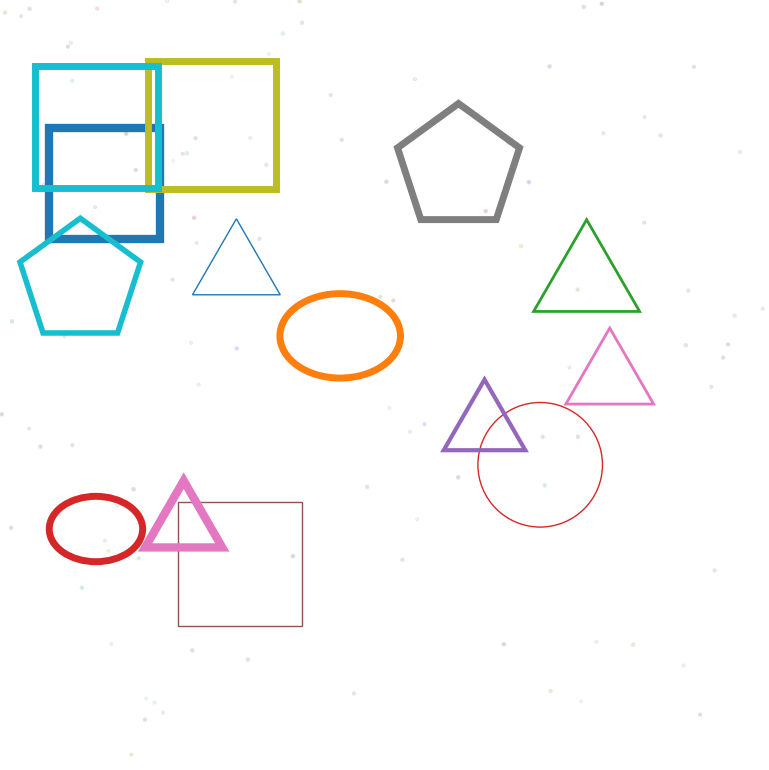[{"shape": "square", "thickness": 3, "radius": 0.36, "center": [0.136, 0.762]}, {"shape": "triangle", "thickness": 0.5, "radius": 0.33, "center": [0.307, 0.65]}, {"shape": "oval", "thickness": 2.5, "radius": 0.39, "center": [0.442, 0.564]}, {"shape": "triangle", "thickness": 1, "radius": 0.4, "center": [0.762, 0.635]}, {"shape": "oval", "thickness": 2.5, "radius": 0.3, "center": [0.125, 0.313]}, {"shape": "circle", "thickness": 0.5, "radius": 0.4, "center": [0.702, 0.396]}, {"shape": "triangle", "thickness": 1.5, "radius": 0.31, "center": [0.629, 0.446]}, {"shape": "square", "thickness": 0.5, "radius": 0.4, "center": [0.312, 0.267]}, {"shape": "triangle", "thickness": 3, "radius": 0.29, "center": [0.239, 0.318]}, {"shape": "triangle", "thickness": 1, "radius": 0.33, "center": [0.792, 0.508]}, {"shape": "pentagon", "thickness": 2.5, "radius": 0.42, "center": [0.595, 0.782]}, {"shape": "square", "thickness": 2.5, "radius": 0.42, "center": [0.276, 0.838]}, {"shape": "square", "thickness": 2.5, "radius": 0.4, "center": [0.125, 0.835]}, {"shape": "pentagon", "thickness": 2, "radius": 0.41, "center": [0.104, 0.634]}]